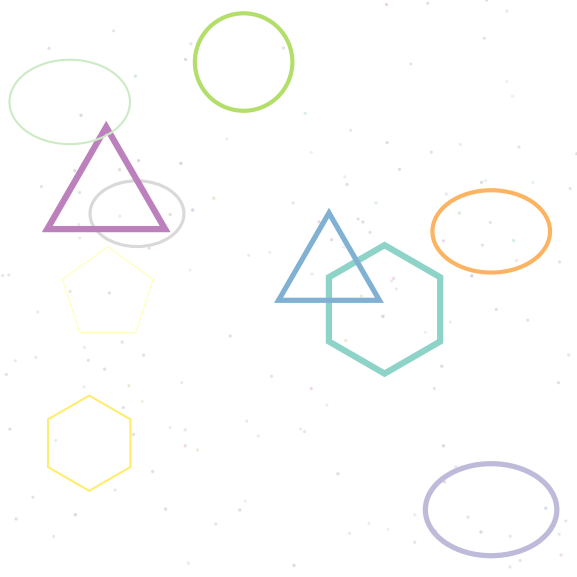[{"shape": "hexagon", "thickness": 3, "radius": 0.56, "center": [0.666, 0.463]}, {"shape": "pentagon", "thickness": 0.5, "radius": 0.41, "center": [0.187, 0.49]}, {"shape": "oval", "thickness": 2.5, "radius": 0.57, "center": [0.85, 0.117]}, {"shape": "triangle", "thickness": 2.5, "radius": 0.5, "center": [0.57, 0.53]}, {"shape": "oval", "thickness": 2, "radius": 0.51, "center": [0.851, 0.598]}, {"shape": "circle", "thickness": 2, "radius": 0.42, "center": [0.422, 0.892]}, {"shape": "oval", "thickness": 1.5, "radius": 0.41, "center": [0.237, 0.629]}, {"shape": "triangle", "thickness": 3, "radius": 0.59, "center": [0.184, 0.661]}, {"shape": "oval", "thickness": 1, "radius": 0.52, "center": [0.121, 0.823]}, {"shape": "hexagon", "thickness": 1, "radius": 0.41, "center": [0.155, 0.232]}]